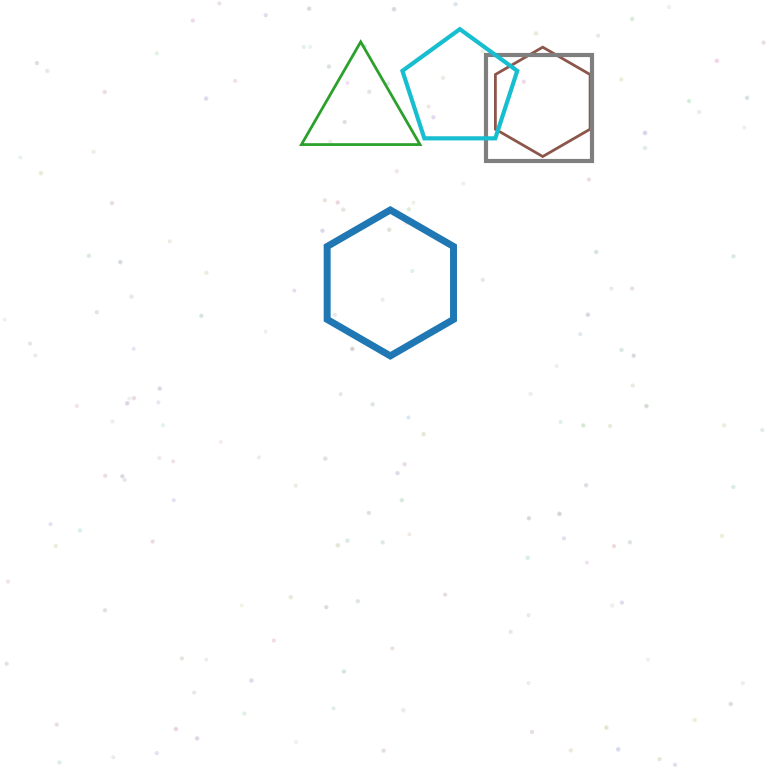[{"shape": "hexagon", "thickness": 2.5, "radius": 0.47, "center": [0.507, 0.633]}, {"shape": "triangle", "thickness": 1, "radius": 0.44, "center": [0.468, 0.857]}, {"shape": "hexagon", "thickness": 1, "radius": 0.35, "center": [0.705, 0.868]}, {"shape": "square", "thickness": 1.5, "radius": 0.35, "center": [0.7, 0.86]}, {"shape": "pentagon", "thickness": 1.5, "radius": 0.39, "center": [0.597, 0.884]}]